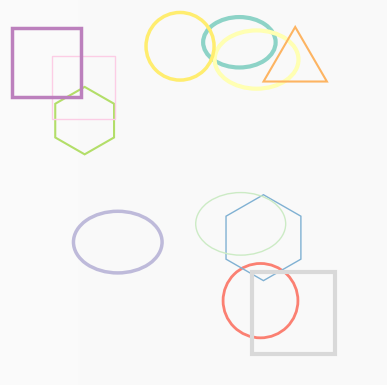[{"shape": "oval", "thickness": 3, "radius": 0.47, "center": [0.618, 0.89]}, {"shape": "oval", "thickness": 3, "radius": 0.54, "center": [0.662, 0.845]}, {"shape": "oval", "thickness": 2.5, "radius": 0.57, "center": [0.304, 0.371]}, {"shape": "circle", "thickness": 2, "radius": 0.48, "center": [0.672, 0.219]}, {"shape": "hexagon", "thickness": 1, "radius": 0.56, "center": [0.68, 0.383]}, {"shape": "triangle", "thickness": 1.5, "radius": 0.47, "center": [0.762, 0.835]}, {"shape": "hexagon", "thickness": 1.5, "radius": 0.44, "center": [0.218, 0.687]}, {"shape": "square", "thickness": 1, "radius": 0.41, "center": [0.216, 0.772]}, {"shape": "square", "thickness": 3, "radius": 0.53, "center": [0.757, 0.187]}, {"shape": "square", "thickness": 2.5, "radius": 0.45, "center": [0.119, 0.838]}, {"shape": "oval", "thickness": 1, "radius": 0.58, "center": [0.621, 0.419]}, {"shape": "circle", "thickness": 2.5, "radius": 0.44, "center": [0.465, 0.88]}]